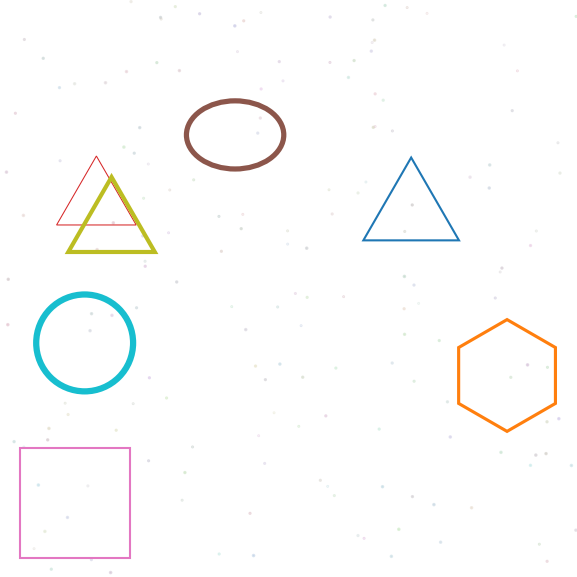[{"shape": "triangle", "thickness": 1, "radius": 0.48, "center": [0.712, 0.631]}, {"shape": "hexagon", "thickness": 1.5, "radius": 0.48, "center": [0.878, 0.349]}, {"shape": "triangle", "thickness": 0.5, "radius": 0.4, "center": [0.167, 0.649]}, {"shape": "oval", "thickness": 2.5, "radius": 0.42, "center": [0.407, 0.766]}, {"shape": "square", "thickness": 1, "radius": 0.48, "center": [0.129, 0.127]}, {"shape": "triangle", "thickness": 2, "radius": 0.43, "center": [0.193, 0.606]}, {"shape": "circle", "thickness": 3, "radius": 0.42, "center": [0.147, 0.405]}]